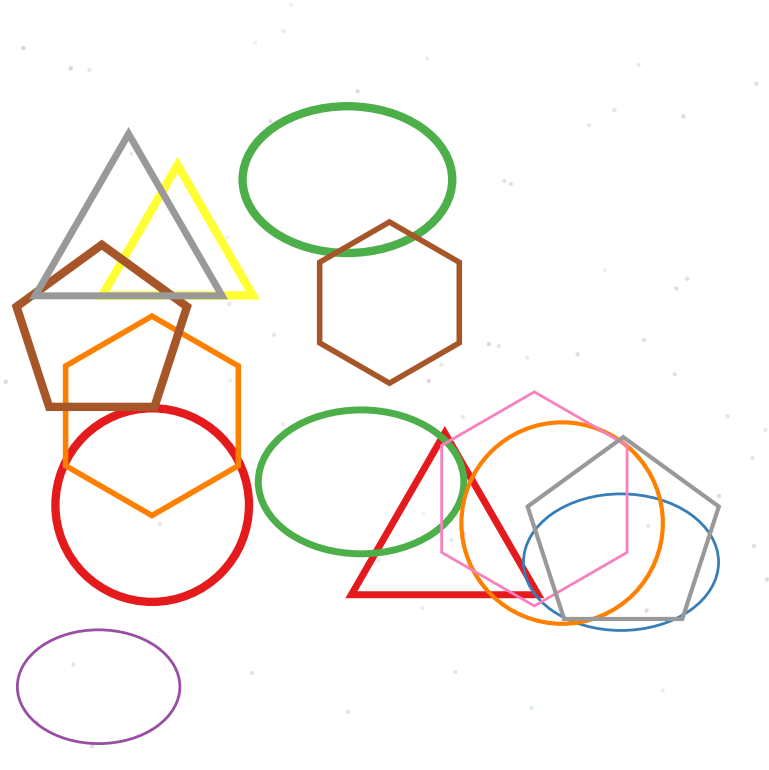[{"shape": "triangle", "thickness": 2.5, "radius": 0.7, "center": [0.578, 0.298]}, {"shape": "circle", "thickness": 3, "radius": 0.63, "center": [0.198, 0.344]}, {"shape": "oval", "thickness": 1, "radius": 0.63, "center": [0.807, 0.27]}, {"shape": "oval", "thickness": 3, "radius": 0.68, "center": [0.451, 0.767]}, {"shape": "oval", "thickness": 2.5, "radius": 0.67, "center": [0.469, 0.374]}, {"shape": "oval", "thickness": 1, "radius": 0.53, "center": [0.128, 0.108]}, {"shape": "hexagon", "thickness": 2, "radius": 0.65, "center": [0.197, 0.46]}, {"shape": "circle", "thickness": 1.5, "radius": 0.65, "center": [0.73, 0.321]}, {"shape": "triangle", "thickness": 3, "radius": 0.56, "center": [0.231, 0.673]}, {"shape": "hexagon", "thickness": 2, "radius": 0.52, "center": [0.506, 0.607]}, {"shape": "pentagon", "thickness": 3, "radius": 0.58, "center": [0.132, 0.566]}, {"shape": "hexagon", "thickness": 1, "radius": 0.7, "center": [0.694, 0.352]}, {"shape": "pentagon", "thickness": 1.5, "radius": 0.65, "center": [0.809, 0.302]}, {"shape": "triangle", "thickness": 2.5, "radius": 0.7, "center": [0.167, 0.686]}]